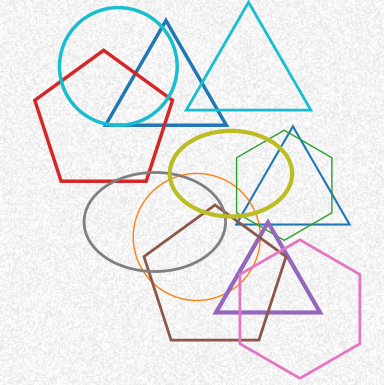[{"shape": "triangle", "thickness": 2.5, "radius": 0.91, "center": [0.431, 0.765]}, {"shape": "triangle", "thickness": 1.5, "radius": 0.85, "center": [0.761, 0.502]}, {"shape": "circle", "thickness": 1, "radius": 0.82, "center": [0.511, 0.385]}, {"shape": "hexagon", "thickness": 1, "radius": 0.71, "center": [0.738, 0.519]}, {"shape": "pentagon", "thickness": 2.5, "radius": 0.94, "center": [0.269, 0.681]}, {"shape": "triangle", "thickness": 3, "radius": 0.78, "center": [0.696, 0.266]}, {"shape": "pentagon", "thickness": 2, "radius": 0.97, "center": [0.558, 0.274]}, {"shape": "hexagon", "thickness": 2, "radius": 0.9, "center": [0.779, 0.197]}, {"shape": "oval", "thickness": 2, "radius": 0.92, "center": [0.402, 0.423]}, {"shape": "oval", "thickness": 3, "radius": 0.79, "center": [0.6, 0.549]}, {"shape": "circle", "thickness": 2.5, "radius": 0.76, "center": [0.307, 0.827]}, {"shape": "triangle", "thickness": 2, "radius": 0.93, "center": [0.646, 0.807]}]